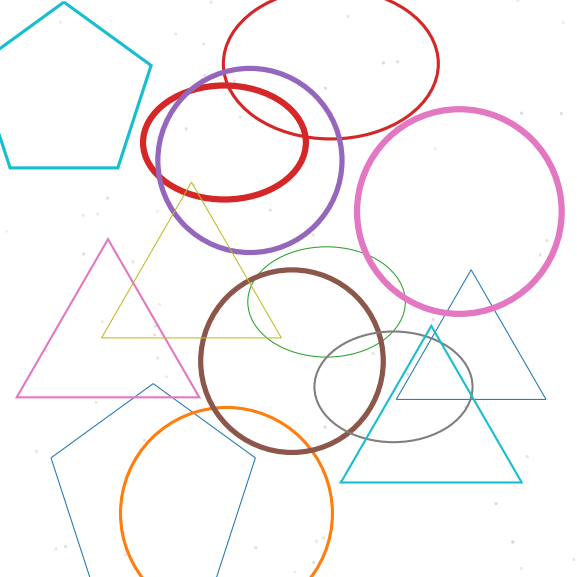[{"shape": "pentagon", "thickness": 0.5, "radius": 0.93, "center": [0.265, 0.149]}, {"shape": "triangle", "thickness": 0.5, "radius": 0.75, "center": [0.816, 0.382]}, {"shape": "circle", "thickness": 1.5, "radius": 0.92, "center": [0.392, 0.11]}, {"shape": "oval", "thickness": 0.5, "radius": 0.68, "center": [0.565, 0.476]}, {"shape": "oval", "thickness": 3, "radius": 0.71, "center": [0.389, 0.752]}, {"shape": "oval", "thickness": 1.5, "radius": 0.93, "center": [0.573, 0.889]}, {"shape": "circle", "thickness": 2.5, "radius": 0.8, "center": [0.433, 0.721]}, {"shape": "circle", "thickness": 2.5, "radius": 0.79, "center": [0.506, 0.374]}, {"shape": "circle", "thickness": 3, "radius": 0.89, "center": [0.795, 0.633]}, {"shape": "triangle", "thickness": 1, "radius": 0.91, "center": [0.187, 0.402]}, {"shape": "oval", "thickness": 1, "radius": 0.68, "center": [0.681, 0.329]}, {"shape": "triangle", "thickness": 0.5, "radius": 0.9, "center": [0.332, 0.504]}, {"shape": "triangle", "thickness": 1, "radius": 0.9, "center": [0.747, 0.254]}, {"shape": "pentagon", "thickness": 1.5, "radius": 0.79, "center": [0.111, 0.837]}]